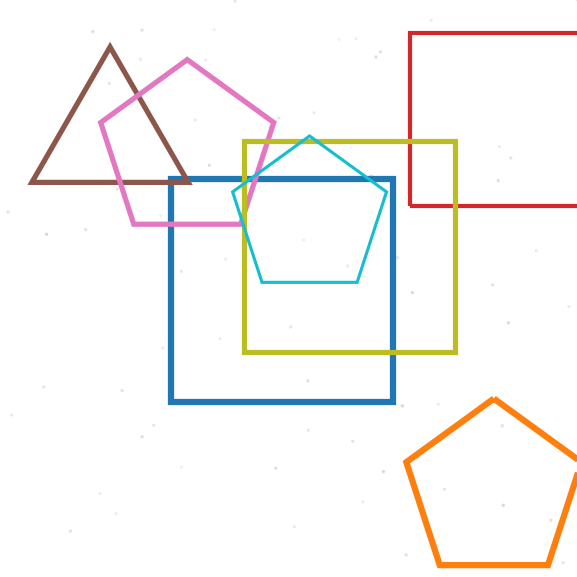[{"shape": "square", "thickness": 3, "radius": 0.96, "center": [0.488, 0.496]}, {"shape": "pentagon", "thickness": 3, "radius": 0.8, "center": [0.855, 0.15]}, {"shape": "square", "thickness": 2, "radius": 0.75, "center": [0.861, 0.792]}, {"shape": "triangle", "thickness": 2.5, "radius": 0.78, "center": [0.191, 0.761]}, {"shape": "pentagon", "thickness": 2.5, "radius": 0.79, "center": [0.324, 0.738]}, {"shape": "square", "thickness": 2.5, "radius": 0.91, "center": [0.605, 0.573]}, {"shape": "pentagon", "thickness": 1.5, "radius": 0.7, "center": [0.536, 0.624]}]